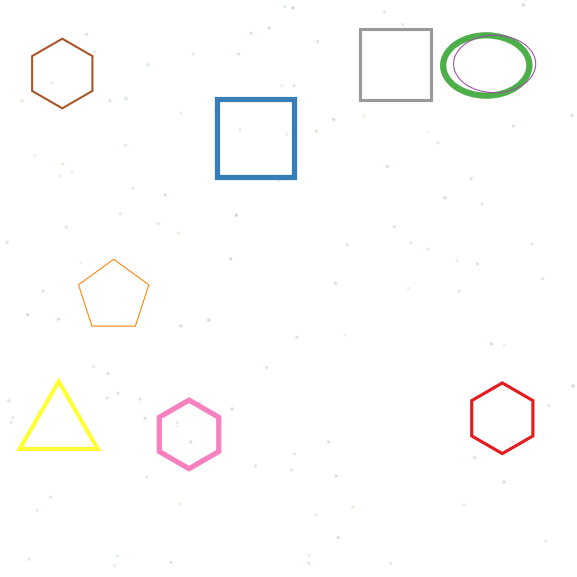[{"shape": "hexagon", "thickness": 1.5, "radius": 0.31, "center": [0.87, 0.275]}, {"shape": "square", "thickness": 2.5, "radius": 0.33, "center": [0.442, 0.76]}, {"shape": "oval", "thickness": 3, "radius": 0.37, "center": [0.842, 0.886]}, {"shape": "oval", "thickness": 0.5, "radius": 0.36, "center": [0.856, 0.888]}, {"shape": "pentagon", "thickness": 0.5, "radius": 0.32, "center": [0.197, 0.486]}, {"shape": "triangle", "thickness": 2, "radius": 0.39, "center": [0.102, 0.261]}, {"shape": "hexagon", "thickness": 1, "radius": 0.3, "center": [0.108, 0.872]}, {"shape": "hexagon", "thickness": 2.5, "radius": 0.3, "center": [0.327, 0.247]}, {"shape": "square", "thickness": 1.5, "radius": 0.31, "center": [0.685, 0.887]}]